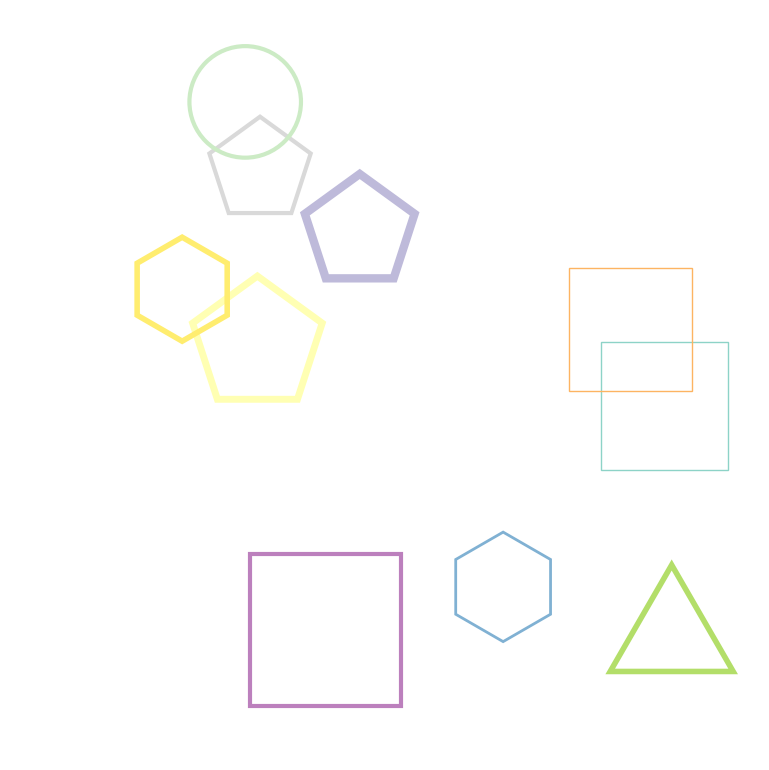[{"shape": "square", "thickness": 0.5, "radius": 0.41, "center": [0.863, 0.473]}, {"shape": "pentagon", "thickness": 2.5, "radius": 0.44, "center": [0.334, 0.553]}, {"shape": "pentagon", "thickness": 3, "radius": 0.37, "center": [0.467, 0.699]}, {"shape": "hexagon", "thickness": 1, "radius": 0.36, "center": [0.653, 0.238]}, {"shape": "square", "thickness": 0.5, "radius": 0.4, "center": [0.819, 0.572]}, {"shape": "triangle", "thickness": 2, "radius": 0.46, "center": [0.872, 0.174]}, {"shape": "pentagon", "thickness": 1.5, "radius": 0.35, "center": [0.338, 0.779]}, {"shape": "square", "thickness": 1.5, "radius": 0.49, "center": [0.423, 0.182]}, {"shape": "circle", "thickness": 1.5, "radius": 0.36, "center": [0.318, 0.868]}, {"shape": "hexagon", "thickness": 2, "radius": 0.34, "center": [0.237, 0.624]}]